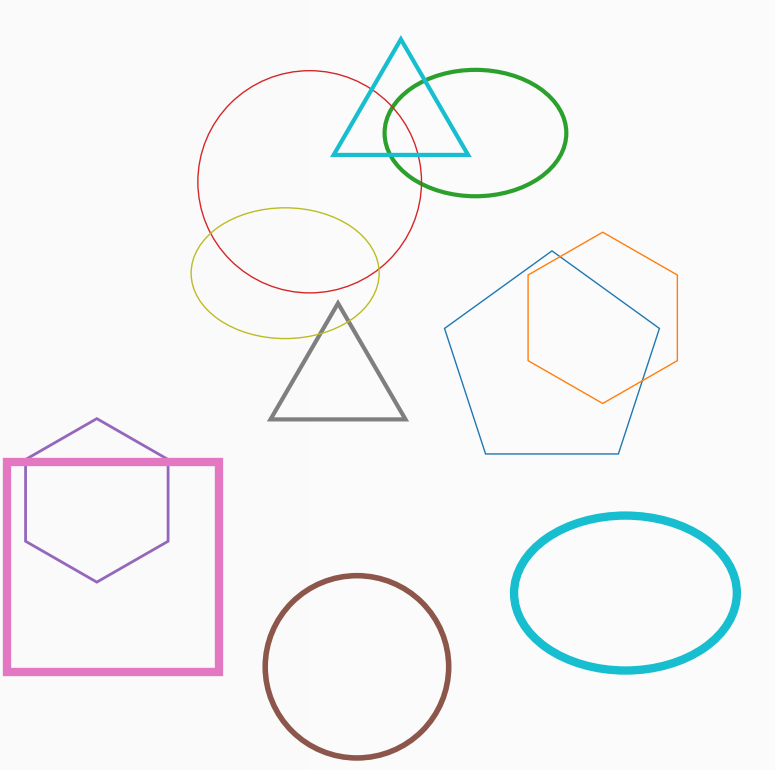[{"shape": "pentagon", "thickness": 0.5, "radius": 0.73, "center": [0.712, 0.528]}, {"shape": "hexagon", "thickness": 0.5, "radius": 0.56, "center": [0.778, 0.587]}, {"shape": "oval", "thickness": 1.5, "radius": 0.59, "center": [0.613, 0.827]}, {"shape": "circle", "thickness": 0.5, "radius": 0.72, "center": [0.4, 0.764]}, {"shape": "hexagon", "thickness": 1, "radius": 0.53, "center": [0.125, 0.35]}, {"shape": "circle", "thickness": 2, "radius": 0.59, "center": [0.461, 0.134]}, {"shape": "square", "thickness": 3, "radius": 0.68, "center": [0.146, 0.264]}, {"shape": "triangle", "thickness": 1.5, "radius": 0.5, "center": [0.436, 0.506]}, {"shape": "oval", "thickness": 0.5, "radius": 0.61, "center": [0.368, 0.645]}, {"shape": "triangle", "thickness": 1.5, "radius": 0.5, "center": [0.517, 0.849]}, {"shape": "oval", "thickness": 3, "radius": 0.72, "center": [0.807, 0.23]}]